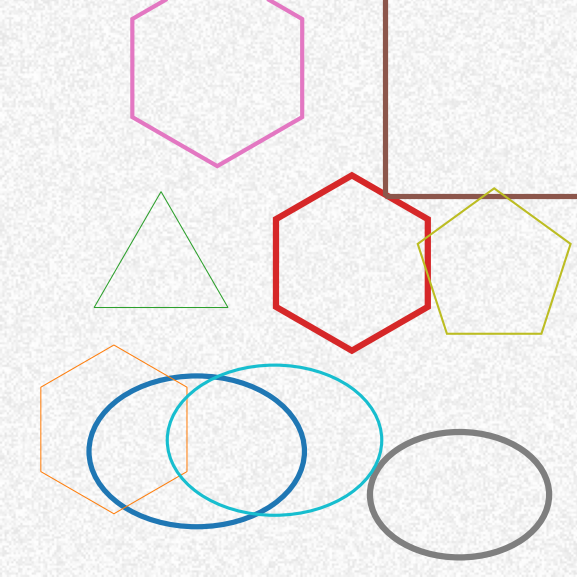[{"shape": "oval", "thickness": 2.5, "radius": 0.93, "center": [0.341, 0.218]}, {"shape": "hexagon", "thickness": 0.5, "radius": 0.73, "center": [0.197, 0.256]}, {"shape": "triangle", "thickness": 0.5, "radius": 0.67, "center": [0.279, 0.534]}, {"shape": "hexagon", "thickness": 3, "radius": 0.76, "center": [0.609, 0.544]}, {"shape": "square", "thickness": 2.5, "radius": 0.94, "center": [0.853, 0.847]}, {"shape": "hexagon", "thickness": 2, "radius": 0.85, "center": [0.376, 0.881]}, {"shape": "oval", "thickness": 3, "radius": 0.78, "center": [0.796, 0.143]}, {"shape": "pentagon", "thickness": 1, "radius": 0.7, "center": [0.856, 0.534]}, {"shape": "oval", "thickness": 1.5, "radius": 0.93, "center": [0.475, 0.237]}]